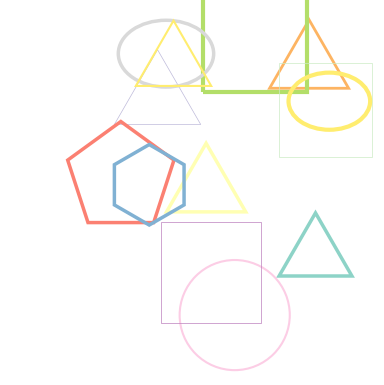[{"shape": "triangle", "thickness": 2.5, "radius": 0.55, "center": [0.819, 0.338]}, {"shape": "triangle", "thickness": 2.5, "radius": 0.59, "center": [0.535, 0.509]}, {"shape": "triangle", "thickness": 0.5, "radius": 0.65, "center": [0.409, 0.741]}, {"shape": "pentagon", "thickness": 2.5, "radius": 0.73, "center": [0.314, 0.539]}, {"shape": "hexagon", "thickness": 2.5, "radius": 0.52, "center": [0.388, 0.52]}, {"shape": "triangle", "thickness": 2, "radius": 0.59, "center": [0.803, 0.83]}, {"shape": "square", "thickness": 3, "radius": 0.68, "center": [0.663, 0.896]}, {"shape": "circle", "thickness": 1.5, "radius": 0.72, "center": [0.61, 0.182]}, {"shape": "oval", "thickness": 2.5, "radius": 0.62, "center": [0.431, 0.861]}, {"shape": "square", "thickness": 0.5, "radius": 0.65, "center": [0.548, 0.293]}, {"shape": "square", "thickness": 0.5, "radius": 0.61, "center": [0.846, 0.715]}, {"shape": "triangle", "thickness": 1.5, "radius": 0.57, "center": [0.451, 0.833]}, {"shape": "oval", "thickness": 3, "radius": 0.53, "center": [0.855, 0.737]}]